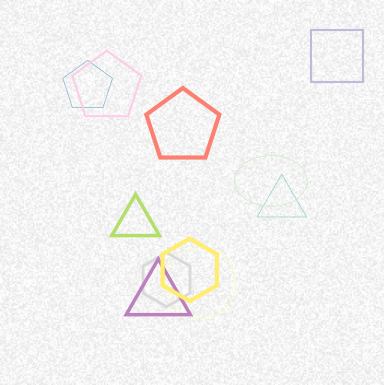[{"shape": "triangle", "thickness": 0.5, "radius": 0.37, "center": [0.732, 0.474]}, {"shape": "circle", "thickness": 0.5, "radius": 0.46, "center": [0.521, 0.266]}, {"shape": "square", "thickness": 1.5, "radius": 0.34, "center": [0.875, 0.854]}, {"shape": "pentagon", "thickness": 3, "radius": 0.5, "center": [0.475, 0.672]}, {"shape": "pentagon", "thickness": 0.5, "radius": 0.34, "center": [0.228, 0.776]}, {"shape": "triangle", "thickness": 2.5, "radius": 0.36, "center": [0.352, 0.424]}, {"shape": "pentagon", "thickness": 1.5, "radius": 0.47, "center": [0.277, 0.774]}, {"shape": "hexagon", "thickness": 2, "radius": 0.35, "center": [0.433, 0.274]}, {"shape": "triangle", "thickness": 2.5, "radius": 0.48, "center": [0.411, 0.231]}, {"shape": "oval", "thickness": 0.5, "radius": 0.47, "center": [0.703, 0.53]}, {"shape": "hexagon", "thickness": 3, "radius": 0.41, "center": [0.493, 0.299]}]